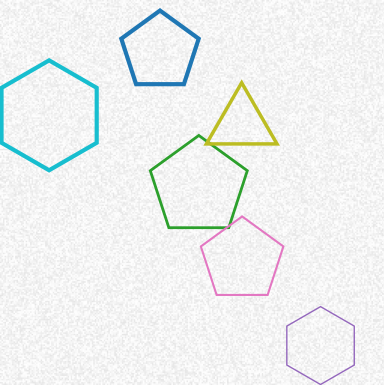[{"shape": "pentagon", "thickness": 3, "radius": 0.53, "center": [0.416, 0.867]}, {"shape": "pentagon", "thickness": 2, "radius": 0.66, "center": [0.516, 0.516]}, {"shape": "hexagon", "thickness": 1, "radius": 0.51, "center": [0.833, 0.102]}, {"shape": "pentagon", "thickness": 1.5, "radius": 0.56, "center": [0.629, 0.325]}, {"shape": "triangle", "thickness": 2.5, "radius": 0.53, "center": [0.628, 0.679]}, {"shape": "hexagon", "thickness": 3, "radius": 0.71, "center": [0.128, 0.7]}]